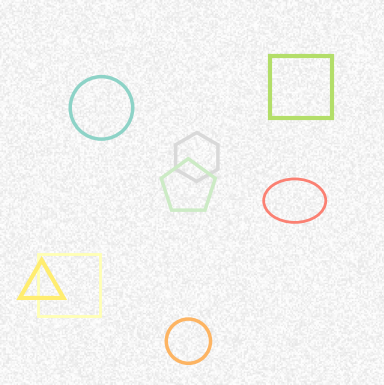[{"shape": "circle", "thickness": 2.5, "radius": 0.41, "center": [0.264, 0.72]}, {"shape": "square", "thickness": 2, "radius": 0.4, "center": [0.179, 0.26]}, {"shape": "oval", "thickness": 2, "radius": 0.4, "center": [0.766, 0.479]}, {"shape": "circle", "thickness": 2.5, "radius": 0.29, "center": [0.489, 0.114]}, {"shape": "square", "thickness": 3, "radius": 0.4, "center": [0.782, 0.774]}, {"shape": "hexagon", "thickness": 2.5, "radius": 0.32, "center": [0.511, 0.592]}, {"shape": "pentagon", "thickness": 2.5, "radius": 0.37, "center": [0.489, 0.514]}, {"shape": "triangle", "thickness": 3, "radius": 0.33, "center": [0.108, 0.259]}]